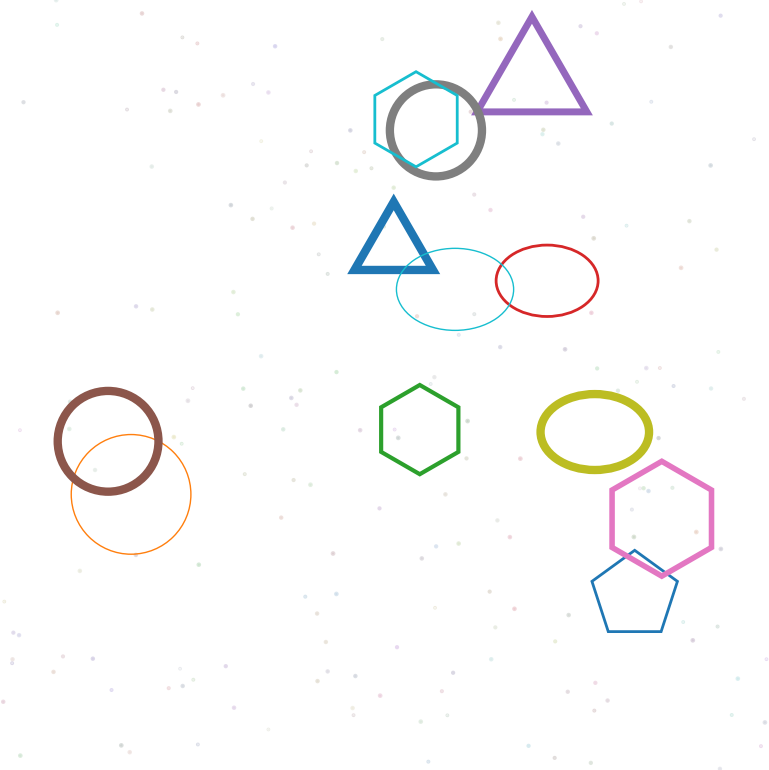[{"shape": "triangle", "thickness": 3, "radius": 0.29, "center": [0.511, 0.679]}, {"shape": "pentagon", "thickness": 1, "radius": 0.29, "center": [0.824, 0.227]}, {"shape": "circle", "thickness": 0.5, "radius": 0.39, "center": [0.17, 0.358]}, {"shape": "hexagon", "thickness": 1.5, "radius": 0.29, "center": [0.545, 0.442]}, {"shape": "oval", "thickness": 1, "radius": 0.33, "center": [0.711, 0.635]}, {"shape": "triangle", "thickness": 2.5, "radius": 0.41, "center": [0.691, 0.896]}, {"shape": "circle", "thickness": 3, "radius": 0.33, "center": [0.14, 0.427]}, {"shape": "hexagon", "thickness": 2, "radius": 0.37, "center": [0.859, 0.326]}, {"shape": "circle", "thickness": 3, "radius": 0.3, "center": [0.566, 0.831]}, {"shape": "oval", "thickness": 3, "radius": 0.35, "center": [0.772, 0.439]}, {"shape": "hexagon", "thickness": 1, "radius": 0.31, "center": [0.54, 0.845]}, {"shape": "oval", "thickness": 0.5, "radius": 0.38, "center": [0.591, 0.624]}]